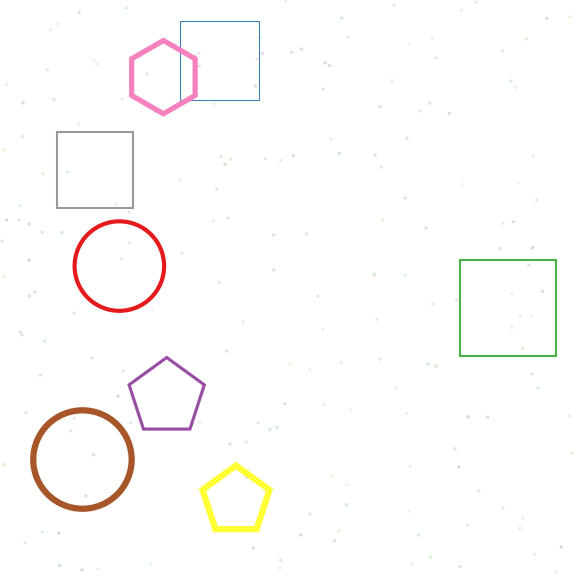[{"shape": "circle", "thickness": 2, "radius": 0.39, "center": [0.207, 0.538]}, {"shape": "square", "thickness": 0.5, "radius": 0.34, "center": [0.38, 0.895]}, {"shape": "square", "thickness": 1, "radius": 0.42, "center": [0.879, 0.467]}, {"shape": "pentagon", "thickness": 1.5, "radius": 0.34, "center": [0.289, 0.312]}, {"shape": "pentagon", "thickness": 3, "radius": 0.3, "center": [0.409, 0.132]}, {"shape": "circle", "thickness": 3, "radius": 0.43, "center": [0.143, 0.203]}, {"shape": "hexagon", "thickness": 2.5, "radius": 0.32, "center": [0.283, 0.866]}, {"shape": "square", "thickness": 1, "radius": 0.33, "center": [0.164, 0.705]}]